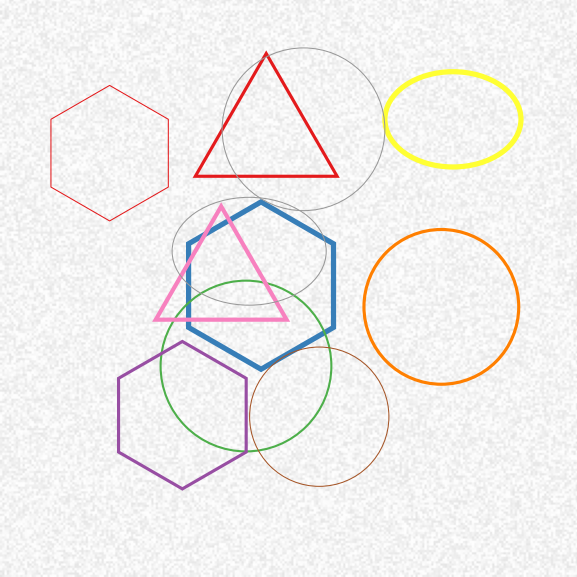[{"shape": "hexagon", "thickness": 0.5, "radius": 0.59, "center": [0.19, 0.734]}, {"shape": "triangle", "thickness": 1.5, "radius": 0.71, "center": [0.461, 0.765]}, {"shape": "hexagon", "thickness": 2.5, "radius": 0.72, "center": [0.452, 0.505]}, {"shape": "circle", "thickness": 1, "radius": 0.74, "center": [0.426, 0.365]}, {"shape": "hexagon", "thickness": 1.5, "radius": 0.64, "center": [0.316, 0.28]}, {"shape": "circle", "thickness": 1.5, "radius": 0.67, "center": [0.764, 0.468]}, {"shape": "oval", "thickness": 2.5, "radius": 0.59, "center": [0.784, 0.792]}, {"shape": "circle", "thickness": 0.5, "radius": 0.6, "center": [0.553, 0.278]}, {"shape": "triangle", "thickness": 2, "radius": 0.65, "center": [0.383, 0.511]}, {"shape": "circle", "thickness": 0.5, "radius": 0.7, "center": [0.526, 0.775]}, {"shape": "oval", "thickness": 0.5, "radius": 0.67, "center": [0.431, 0.564]}]